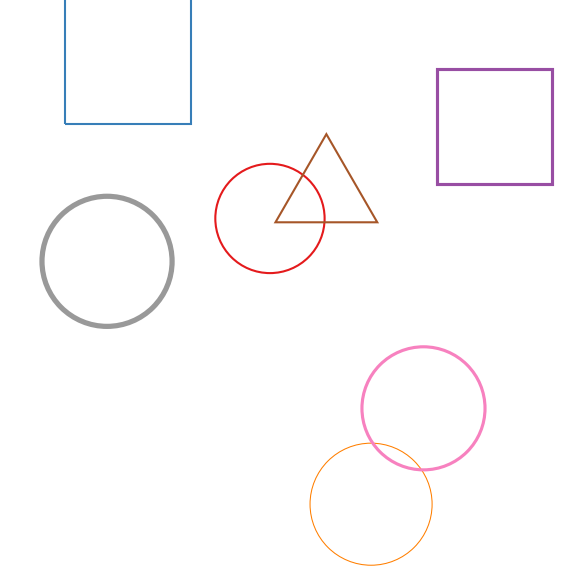[{"shape": "circle", "thickness": 1, "radius": 0.47, "center": [0.467, 0.621]}, {"shape": "square", "thickness": 1, "radius": 0.55, "center": [0.222, 0.894]}, {"shape": "square", "thickness": 1.5, "radius": 0.5, "center": [0.856, 0.78]}, {"shape": "circle", "thickness": 0.5, "radius": 0.53, "center": [0.643, 0.126]}, {"shape": "triangle", "thickness": 1, "radius": 0.51, "center": [0.565, 0.665]}, {"shape": "circle", "thickness": 1.5, "radius": 0.53, "center": [0.733, 0.292]}, {"shape": "circle", "thickness": 2.5, "radius": 0.56, "center": [0.185, 0.547]}]